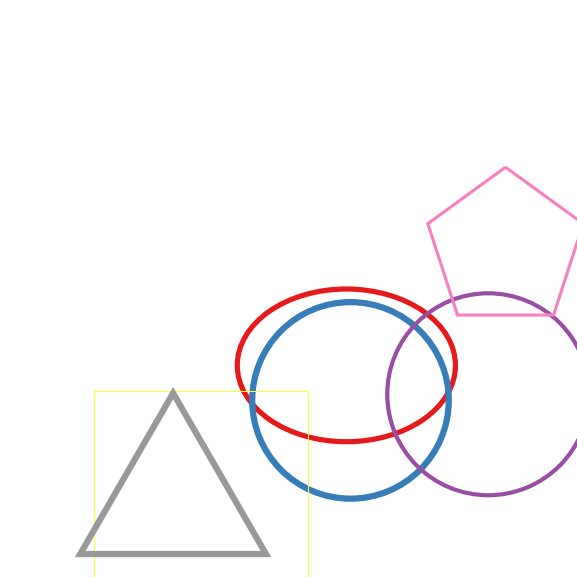[{"shape": "oval", "thickness": 2.5, "radius": 0.94, "center": [0.6, 0.366]}, {"shape": "circle", "thickness": 3, "radius": 0.85, "center": [0.607, 0.306]}, {"shape": "circle", "thickness": 2, "radius": 0.87, "center": [0.845, 0.316]}, {"shape": "square", "thickness": 0.5, "radius": 0.93, "center": [0.348, 0.137]}, {"shape": "pentagon", "thickness": 1.5, "radius": 0.71, "center": [0.875, 0.568]}, {"shape": "triangle", "thickness": 3, "radius": 0.93, "center": [0.3, 0.133]}]